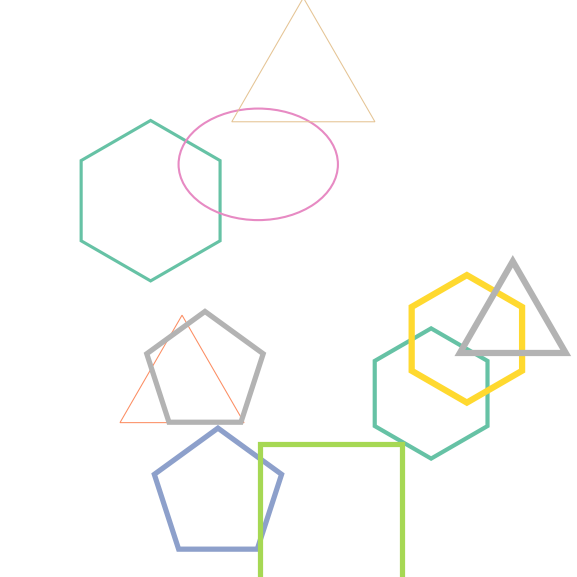[{"shape": "hexagon", "thickness": 1.5, "radius": 0.69, "center": [0.261, 0.652]}, {"shape": "hexagon", "thickness": 2, "radius": 0.56, "center": [0.747, 0.318]}, {"shape": "triangle", "thickness": 0.5, "radius": 0.62, "center": [0.315, 0.329]}, {"shape": "pentagon", "thickness": 2.5, "radius": 0.58, "center": [0.377, 0.142]}, {"shape": "oval", "thickness": 1, "radius": 0.69, "center": [0.447, 0.715]}, {"shape": "square", "thickness": 2.5, "radius": 0.61, "center": [0.573, 0.108]}, {"shape": "hexagon", "thickness": 3, "radius": 0.55, "center": [0.808, 0.412]}, {"shape": "triangle", "thickness": 0.5, "radius": 0.72, "center": [0.525, 0.86]}, {"shape": "pentagon", "thickness": 2.5, "radius": 0.53, "center": [0.355, 0.354]}, {"shape": "triangle", "thickness": 3, "radius": 0.53, "center": [0.888, 0.441]}]